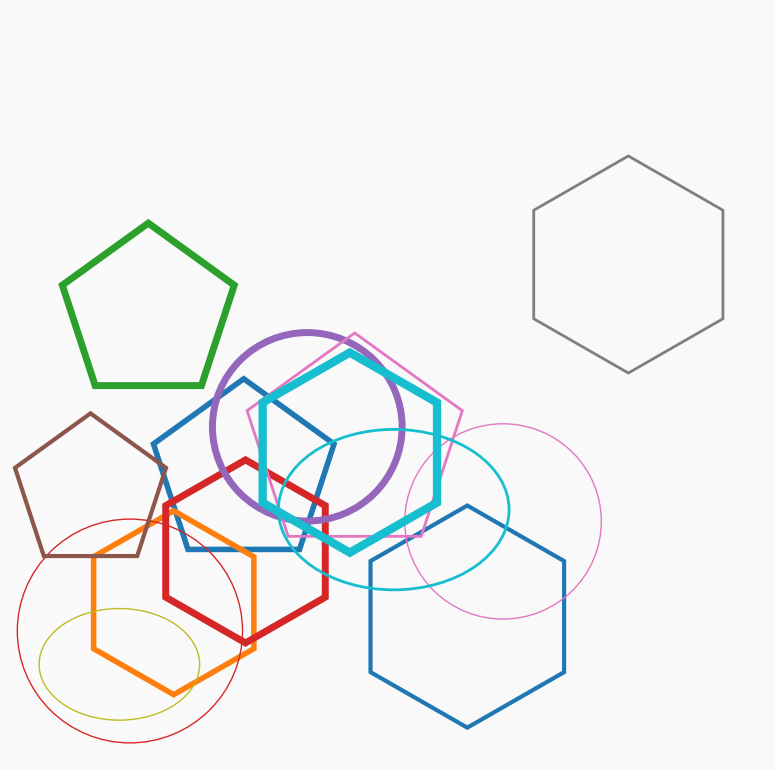[{"shape": "pentagon", "thickness": 2, "radius": 0.61, "center": [0.315, 0.386]}, {"shape": "hexagon", "thickness": 1.5, "radius": 0.72, "center": [0.603, 0.199]}, {"shape": "hexagon", "thickness": 2, "radius": 0.6, "center": [0.224, 0.217]}, {"shape": "pentagon", "thickness": 2.5, "radius": 0.58, "center": [0.191, 0.594]}, {"shape": "hexagon", "thickness": 2.5, "radius": 0.59, "center": [0.317, 0.284]}, {"shape": "circle", "thickness": 0.5, "radius": 0.73, "center": [0.168, 0.181]}, {"shape": "circle", "thickness": 2.5, "radius": 0.61, "center": [0.396, 0.446]}, {"shape": "pentagon", "thickness": 1.5, "radius": 0.51, "center": [0.117, 0.361]}, {"shape": "pentagon", "thickness": 1, "radius": 0.73, "center": [0.458, 0.422]}, {"shape": "circle", "thickness": 0.5, "radius": 0.63, "center": [0.649, 0.323]}, {"shape": "hexagon", "thickness": 1, "radius": 0.7, "center": [0.811, 0.656]}, {"shape": "oval", "thickness": 0.5, "radius": 0.52, "center": [0.154, 0.137]}, {"shape": "oval", "thickness": 1, "radius": 0.74, "center": [0.508, 0.338]}, {"shape": "hexagon", "thickness": 3, "radius": 0.65, "center": [0.451, 0.412]}]